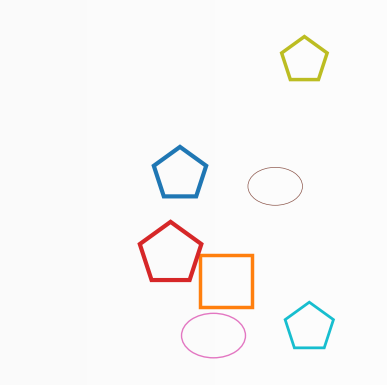[{"shape": "pentagon", "thickness": 3, "radius": 0.36, "center": [0.464, 0.547]}, {"shape": "square", "thickness": 2.5, "radius": 0.34, "center": [0.583, 0.271]}, {"shape": "pentagon", "thickness": 3, "radius": 0.42, "center": [0.44, 0.34]}, {"shape": "oval", "thickness": 0.5, "radius": 0.35, "center": [0.71, 0.516]}, {"shape": "oval", "thickness": 1, "radius": 0.41, "center": [0.551, 0.128]}, {"shape": "pentagon", "thickness": 2.5, "radius": 0.31, "center": [0.786, 0.843]}, {"shape": "pentagon", "thickness": 2, "radius": 0.33, "center": [0.798, 0.15]}]